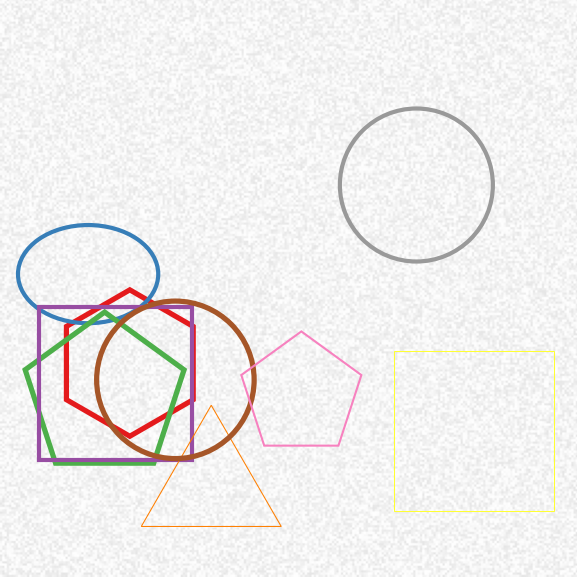[{"shape": "hexagon", "thickness": 2.5, "radius": 0.63, "center": [0.225, 0.37]}, {"shape": "oval", "thickness": 2, "radius": 0.61, "center": [0.153, 0.524]}, {"shape": "pentagon", "thickness": 2.5, "radius": 0.72, "center": [0.181, 0.314]}, {"shape": "square", "thickness": 2, "radius": 0.66, "center": [0.2, 0.335]}, {"shape": "triangle", "thickness": 0.5, "radius": 0.7, "center": [0.366, 0.157]}, {"shape": "square", "thickness": 0.5, "radius": 0.69, "center": [0.821, 0.252]}, {"shape": "circle", "thickness": 2.5, "radius": 0.68, "center": [0.304, 0.341]}, {"shape": "pentagon", "thickness": 1, "radius": 0.55, "center": [0.522, 0.316]}, {"shape": "circle", "thickness": 2, "radius": 0.66, "center": [0.721, 0.679]}]